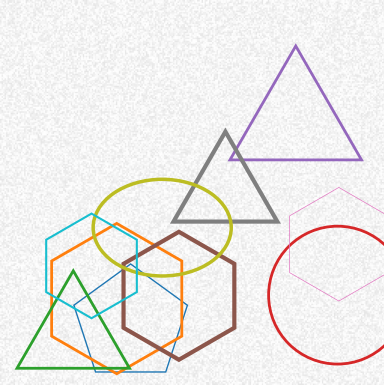[{"shape": "pentagon", "thickness": 1, "radius": 0.78, "center": [0.339, 0.159]}, {"shape": "hexagon", "thickness": 2, "radius": 0.98, "center": [0.303, 0.224]}, {"shape": "triangle", "thickness": 2, "radius": 0.84, "center": [0.19, 0.128]}, {"shape": "circle", "thickness": 2, "radius": 0.9, "center": [0.877, 0.233]}, {"shape": "triangle", "thickness": 2, "radius": 0.99, "center": [0.768, 0.683]}, {"shape": "hexagon", "thickness": 3, "radius": 0.83, "center": [0.465, 0.232]}, {"shape": "hexagon", "thickness": 0.5, "radius": 0.74, "center": [0.88, 0.366]}, {"shape": "triangle", "thickness": 3, "radius": 0.78, "center": [0.585, 0.502]}, {"shape": "oval", "thickness": 2.5, "radius": 0.9, "center": [0.421, 0.409]}, {"shape": "hexagon", "thickness": 1.5, "radius": 0.68, "center": [0.238, 0.309]}]